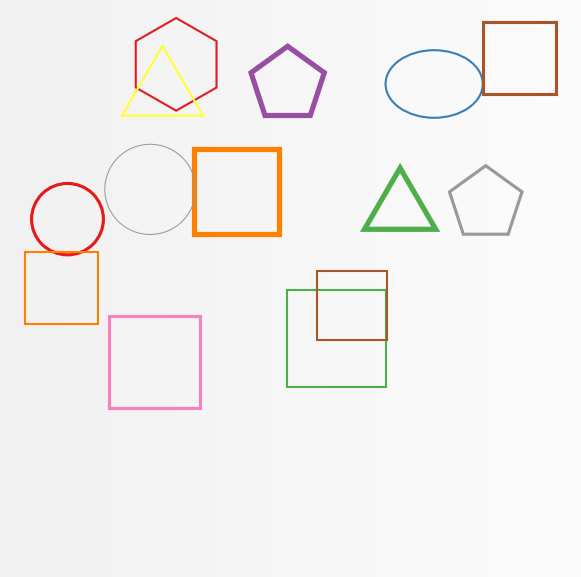[{"shape": "hexagon", "thickness": 1, "radius": 0.4, "center": [0.303, 0.888]}, {"shape": "circle", "thickness": 1.5, "radius": 0.31, "center": [0.116, 0.62]}, {"shape": "oval", "thickness": 1, "radius": 0.42, "center": [0.747, 0.854]}, {"shape": "square", "thickness": 1, "radius": 0.42, "center": [0.579, 0.413]}, {"shape": "triangle", "thickness": 2.5, "radius": 0.35, "center": [0.688, 0.637]}, {"shape": "pentagon", "thickness": 2.5, "radius": 0.33, "center": [0.495, 0.853]}, {"shape": "square", "thickness": 2.5, "radius": 0.37, "center": [0.407, 0.667]}, {"shape": "square", "thickness": 1, "radius": 0.31, "center": [0.107, 0.501]}, {"shape": "triangle", "thickness": 1, "radius": 0.4, "center": [0.28, 0.839]}, {"shape": "square", "thickness": 1, "radius": 0.3, "center": [0.606, 0.47]}, {"shape": "square", "thickness": 1.5, "radius": 0.31, "center": [0.894, 0.899]}, {"shape": "square", "thickness": 1.5, "radius": 0.39, "center": [0.266, 0.372]}, {"shape": "circle", "thickness": 0.5, "radius": 0.39, "center": [0.258, 0.671]}, {"shape": "pentagon", "thickness": 1.5, "radius": 0.33, "center": [0.836, 0.647]}]